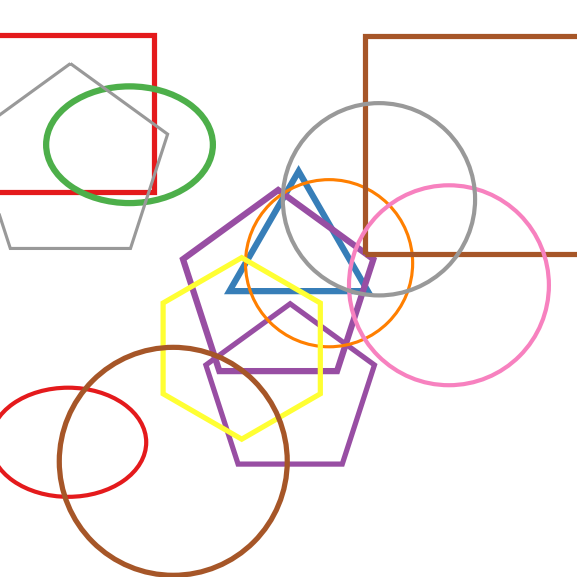[{"shape": "oval", "thickness": 2, "radius": 0.67, "center": [0.118, 0.233]}, {"shape": "square", "thickness": 2.5, "radius": 0.68, "center": [0.131, 0.803]}, {"shape": "triangle", "thickness": 3, "radius": 0.69, "center": [0.517, 0.564]}, {"shape": "oval", "thickness": 3, "radius": 0.72, "center": [0.224, 0.749]}, {"shape": "pentagon", "thickness": 2.5, "radius": 0.77, "center": [0.502, 0.32]}, {"shape": "pentagon", "thickness": 3, "radius": 0.87, "center": [0.482, 0.497]}, {"shape": "circle", "thickness": 1.5, "radius": 0.72, "center": [0.57, 0.543]}, {"shape": "hexagon", "thickness": 2.5, "radius": 0.79, "center": [0.419, 0.396]}, {"shape": "square", "thickness": 2.5, "radius": 0.94, "center": [0.82, 0.748]}, {"shape": "circle", "thickness": 2.5, "radius": 0.99, "center": [0.3, 0.2]}, {"shape": "circle", "thickness": 2, "radius": 0.87, "center": [0.777, 0.505]}, {"shape": "pentagon", "thickness": 1.5, "radius": 0.89, "center": [0.122, 0.712]}, {"shape": "circle", "thickness": 2, "radius": 0.83, "center": [0.656, 0.654]}]